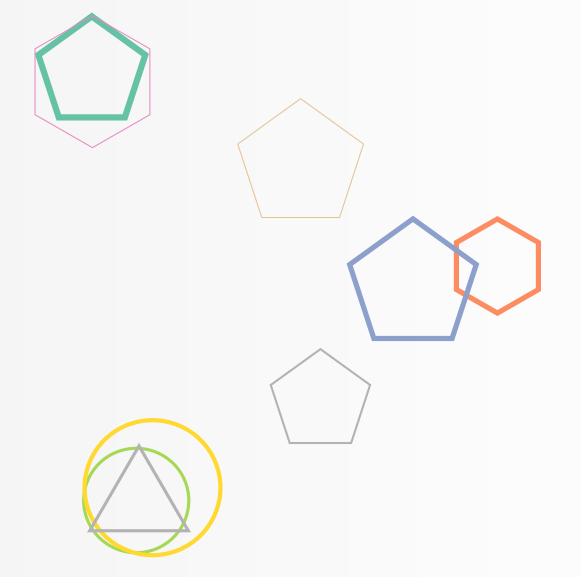[{"shape": "pentagon", "thickness": 3, "radius": 0.48, "center": [0.158, 0.874]}, {"shape": "hexagon", "thickness": 2.5, "radius": 0.41, "center": [0.856, 0.538]}, {"shape": "pentagon", "thickness": 2.5, "radius": 0.57, "center": [0.71, 0.506]}, {"shape": "hexagon", "thickness": 0.5, "radius": 0.57, "center": [0.159, 0.858]}, {"shape": "circle", "thickness": 1.5, "radius": 0.45, "center": [0.234, 0.132]}, {"shape": "circle", "thickness": 2, "radius": 0.58, "center": [0.262, 0.155]}, {"shape": "pentagon", "thickness": 0.5, "radius": 0.57, "center": [0.517, 0.715]}, {"shape": "pentagon", "thickness": 1, "radius": 0.45, "center": [0.551, 0.305]}, {"shape": "triangle", "thickness": 1.5, "radius": 0.49, "center": [0.239, 0.129]}]